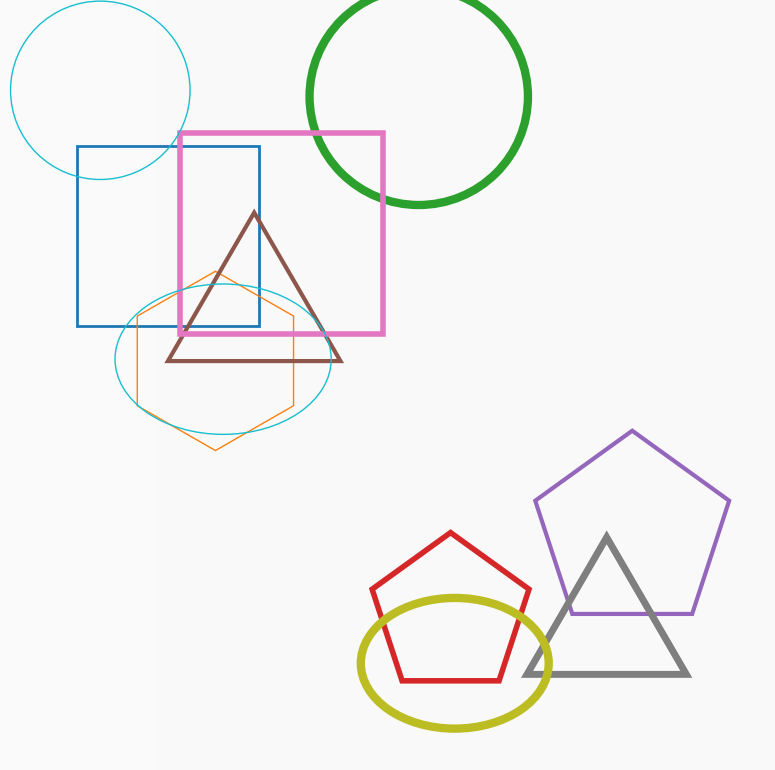[{"shape": "square", "thickness": 1, "radius": 0.58, "center": [0.217, 0.694]}, {"shape": "hexagon", "thickness": 0.5, "radius": 0.58, "center": [0.278, 0.531]}, {"shape": "circle", "thickness": 3, "radius": 0.7, "center": [0.54, 0.875]}, {"shape": "pentagon", "thickness": 2, "radius": 0.53, "center": [0.581, 0.202]}, {"shape": "pentagon", "thickness": 1.5, "radius": 0.66, "center": [0.816, 0.309]}, {"shape": "triangle", "thickness": 1.5, "radius": 0.64, "center": [0.328, 0.595]}, {"shape": "square", "thickness": 2, "radius": 0.65, "center": [0.363, 0.697]}, {"shape": "triangle", "thickness": 2.5, "radius": 0.59, "center": [0.783, 0.184]}, {"shape": "oval", "thickness": 3, "radius": 0.61, "center": [0.587, 0.139]}, {"shape": "circle", "thickness": 0.5, "radius": 0.58, "center": [0.129, 0.883]}, {"shape": "oval", "thickness": 0.5, "radius": 0.7, "center": [0.288, 0.534]}]